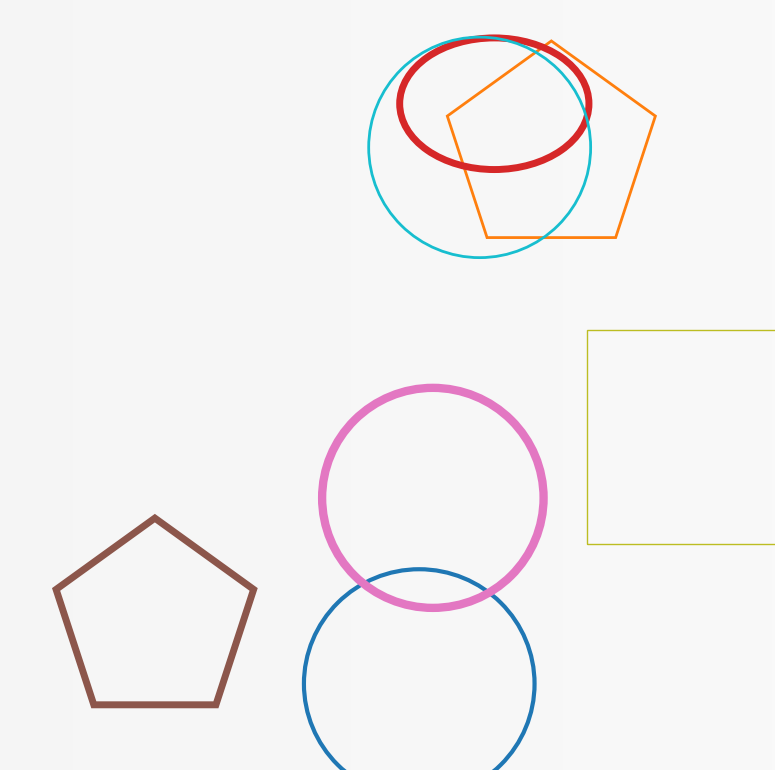[{"shape": "circle", "thickness": 1.5, "radius": 0.74, "center": [0.541, 0.112]}, {"shape": "pentagon", "thickness": 1, "radius": 0.71, "center": [0.711, 0.806]}, {"shape": "oval", "thickness": 2.5, "radius": 0.61, "center": [0.638, 0.865]}, {"shape": "pentagon", "thickness": 2.5, "radius": 0.67, "center": [0.2, 0.193]}, {"shape": "circle", "thickness": 3, "radius": 0.71, "center": [0.559, 0.353]}, {"shape": "square", "thickness": 0.5, "radius": 0.69, "center": [0.896, 0.432]}, {"shape": "circle", "thickness": 1, "radius": 0.72, "center": [0.619, 0.809]}]